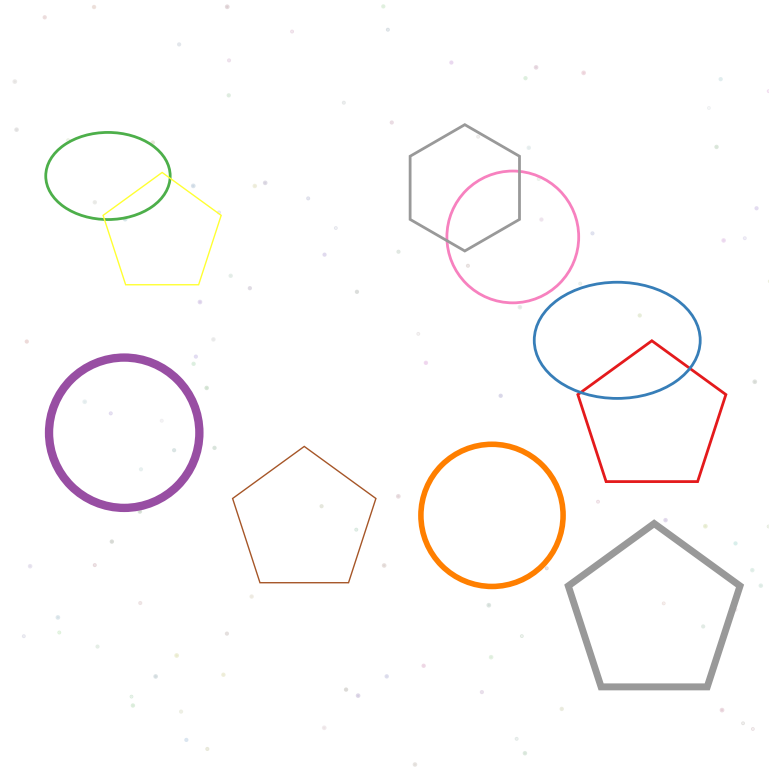[{"shape": "pentagon", "thickness": 1, "radius": 0.51, "center": [0.847, 0.456]}, {"shape": "oval", "thickness": 1, "radius": 0.54, "center": [0.802, 0.558]}, {"shape": "oval", "thickness": 1, "radius": 0.4, "center": [0.14, 0.771]}, {"shape": "circle", "thickness": 3, "radius": 0.49, "center": [0.161, 0.438]}, {"shape": "circle", "thickness": 2, "radius": 0.46, "center": [0.639, 0.331]}, {"shape": "pentagon", "thickness": 0.5, "radius": 0.4, "center": [0.211, 0.695]}, {"shape": "pentagon", "thickness": 0.5, "radius": 0.49, "center": [0.395, 0.322]}, {"shape": "circle", "thickness": 1, "radius": 0.43, "center": [0.666, 0.692]}, {"shape": "hexagon", "thickness": 1, "radius": 0.41, "center": [0.604, 0.756]}, {"shape": "pentagon", "thickness": 2.5, "radius": 0.59, "center": [0.85, 0.203]}]